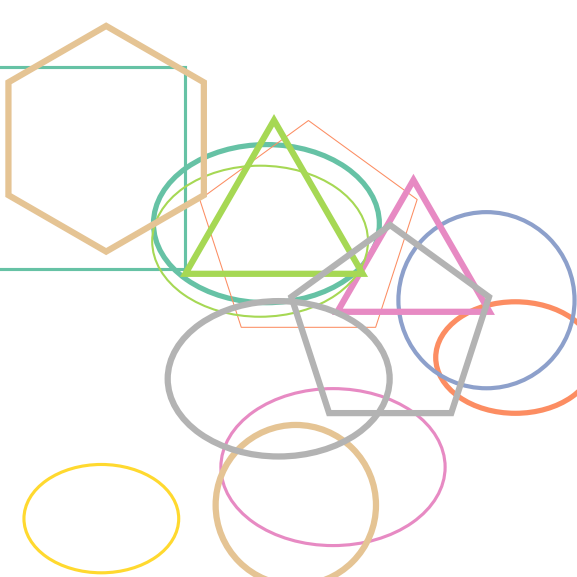[{"shape": "square", "thickness": 1.5, "radius": 0.88, "center": [0.146, 0.709]}, {"shape": "oval", "thickness": 2.5, "radius": 0.98, "center": [0.461, 0.612]}, {"shape": "pentagon", "thickness": 0.5, "radius": 0.99, "center": [0.534, 0.592]}, {"shape": "oval", "thickness": 2.5, "radius": 0.69, "center": [0.892, 0.38]}, {"shape": "circle", "thickness": 2, "radius": 0.76, "center": [0.842, 0.479]}, {"shape": "oval", "thickness": 1.5, "radius": 0.97, "center": [0.577, 0.19]}, {"shape": "triangle", "thickness": 3, "radius": 0.76, "center": [0.716, 0.535]}, {"shape": "triangle", "thickness": 3, "radius": 0.89, "center": [0.474, 0.614]}, {"shape": "oval", "thickness": 1, "radius": 0.93, "center": [0.45, 0.581]}, {"shape": "oval", "thickness": 1.5, "radius": 0.67, "center": [0.175, 0.101]}, {"shape": "hexagon", "thickness": 3, "radius": 0.98, "center": [0.184, 0.759]}, {"shape": "circle", "thickness": 3, "radius": 0.69, "center": [0.512, 0.124]}, {"shape": "oval", "thickness": 3, "radius": 0.96, "center": [0.483, 0.343]}, {"shape": "pentagon", "thickness": 3, "radius": 0.9, "center": [0.676, 0.429]}]